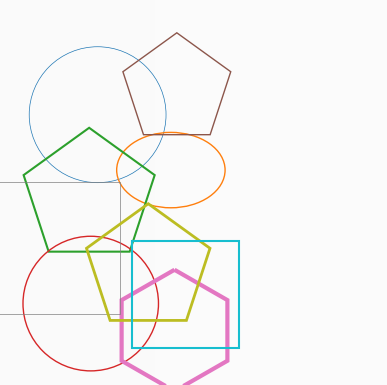[{"shape": "circle", "thickness": 0.5, "radius": 0.88, "center": [0.252, 0.702]}, {"shape": "oval", "thickness": 1, "radius": 0.7, "center": [0.441, 0.558]}, {"shape": "pentagon", "thickness": 1.5, "radius": 0.89, "center": [0.23, 0.49]}, {"shape": "circle", "thickness": 1, "radius": 0.87, "center": [0.234, 0.211]}, {"shape": "pentagon", "thickness": 1, "radius": 0.73, "center": [0.456, 0.768]}, {"shape": "hexagon", "thickness": 3, "radius": 0.79, "center": [0.45, 0.142]}, {"shape": "square", "thickness": 0.5, "radius": 0.86, "center": [0.138, 0.356]}, {"shape": "pentagon", "thickness": 2, "radius": 0.84, "center": [0.383, 0.303]}, {"shape": "square", "thickness": 1.5, "radius": 0.69, "center": [0.478, 0.235]}]